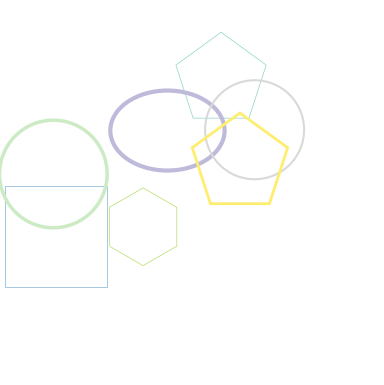[{"shape": "pentagon", "thickness": 0.5, "radius": 0.62, "center": [0.574, 0.793]}, {"shape": "oval", "thickness": 3, "radius": 0.74, "center": [0.435, 0.661]}, {"shape": "square", "thickness": 0.5, "radius": 0.66, "center": [0.145, 0.387]}, {"shape": "hexagon", "thickness": 0.5, "radius": 0.5, "center": [0.372, 0.411]}, {"shape": "circle", "thickness": 1.5, "radius": 0.64, "center": [0.661, 0.663]}, {"shape": "circle", "thickness": 2.5, "radius": 0.7, "center": [0.139, 0.548]}, {"shape": "pentagon", "thickness": 2, "radius": 0.65, "center": [0.623, 0.576]}]